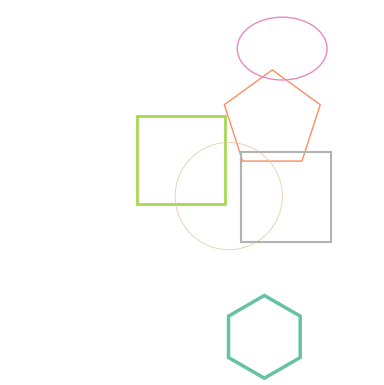[{"shape": "hexagon", "thickness": 2.5, "radius": 0.54, "center": [0.687, 0.125]}, {"shape": "pentagon", "thickness": 1, "radius": 0.65, "center": [0.707, 0.688]}, {"shape": "oval", "thickness": 1, "radius": 0.58, "center": [0.733, 0.874]}, {"shape": "square", "thickness": 2, "radius": 0.58, "center": [0.47, 0.584]}, {"shape": "circle", "thickness": 0.5, "radius": 0.7, "center": [0.594, 0.491]}, {"shape": "square", "thickness": 1.5, "radius": 0.58, "center": [0.743, 0.488]}]